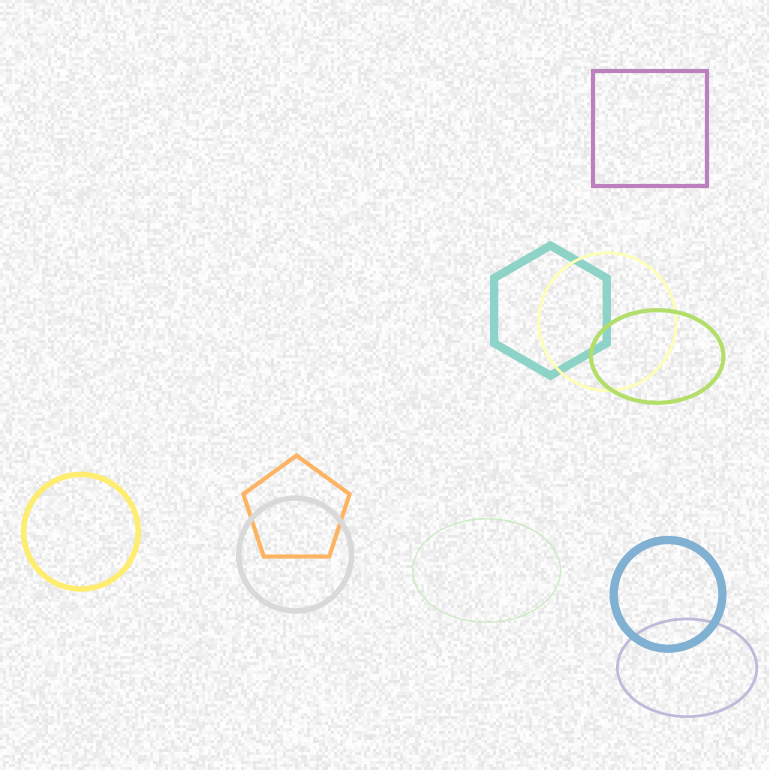[{"shape": "hexagon", "thickness": 3, "radius": 0.42, "center": [0.715, 0.597]}, {"shape": "circle", "thickness": 1, "radius": 0.45, "center": [0.789, 0.582]}, {"shape": "oval", "thickness": 1, "radius": 0.45, "center": [0.892, 0.133]}, {"shape": "circle", "thickness": 3, "radius": 0.35, "center": [0.868, 0.228]}, {"shape": "pentagon", "thickness": 1.5, "radius": 0.36, "center": [0.385, 0.336]}, {"shape": "oval", "thickness": 1.5, "radius": 0.43, "center": [0.854, 0.537]}, {"shape": "circle", "thickness": 2, "radius": 0.37, "center": [0.383, 0.28]}, {"shape": "square", "thickness": 1.5, "radius": 0.37, "center": [0.844, 0.833]}, {"shape": "oval", "thickness": 0.5, "radius": 0.48, "center": [0.632, 0.259]}, {"shape": "circle", "thickness": 2, "radius": 0.37, "center": [0.105, 0.309]}]